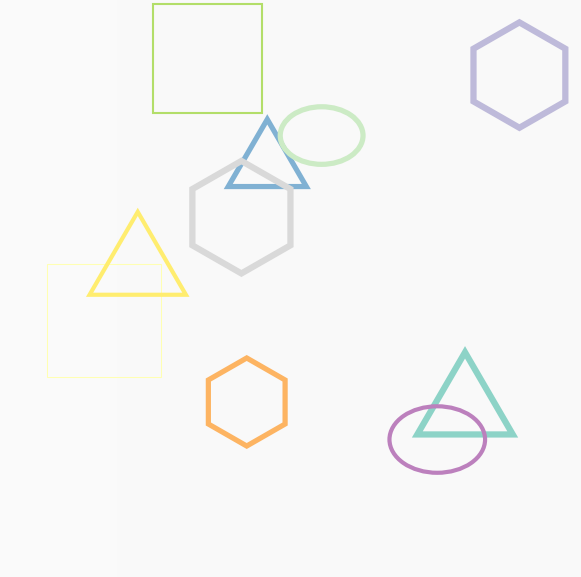[{"shape": "triangle", "thickness": 3, "radius": 0.47, "center": [0.8, 0.294]}, {"shape": "square", "thickness": 0.5, "radius": 0.49, "center": [0.18, 0.444]}, {"shape": "hexagon", "thickness": 3, "radius": 0.46, "center": [0.894, 0.869]}, {"shape": "triangle", "thickness": 2.5, "radius": 0.39, "center": [0.46, 0.715]}, {"shape": "hexagon", "thickness": 2.5, "radius": 0.38, "center": [0.424, 0.303]}, {"shape": "square", "thickness": 1, "radius": 0.47, "center": [0.357, 0.898]}, {"shape": "hexagon", "thickness": 3, "radius": 0.49, "center": [0.415, 0.623]}, {"shape": "oval", "thickness": 2, "radius": 0.41, "center": [0.752, 0.238]}, {"shape": "oval", "thickness": 2.5, "radius": 0.36, "center": [0.553, 0.764]}, {"shape": "triangle", "thickness": 2, "radius": 0.48, "center": [0.237, 0.537]}]